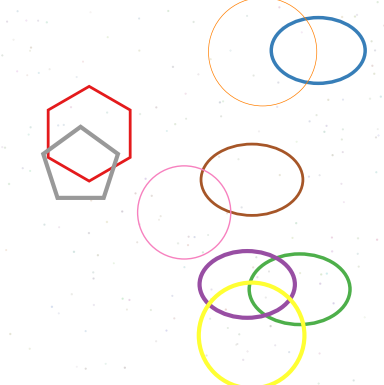[{"shape": "hexagon", "thickness": 2, "radius": 0.61, "center": [0.232, 0.653]}, {"shape": "oval", "thickness": 2.5, "radius": 0.61, "center": [0.827, 0.869]}, {"shape": "oval", "thickness": 2.5, "radius": 0.65, "center": [0.778, 0.249]}, {"shape": "oval", "thickness": 3, "radius": 0.62, "center": [0.642, 0.261]}, {"shape": "circle", "thickness": 0.5, "radius": 0.7, "center": [0.682, 0.865]}, {"shape": "circle", "thickness": 3, "radius": 0.69, "center": [0.654, 0.129]}, {"shape": "oval", "thickness": 2, "radius": 0.66, "center": [0.654, 0.533]}, {"shape": "circle", "thickness": 1, "radius": 0.6, "center": [0.478, 0.448]}, {"shape": "pentagon", "thickness": 3, "radius": 0.51, "center": [0.209, 0.569]}]